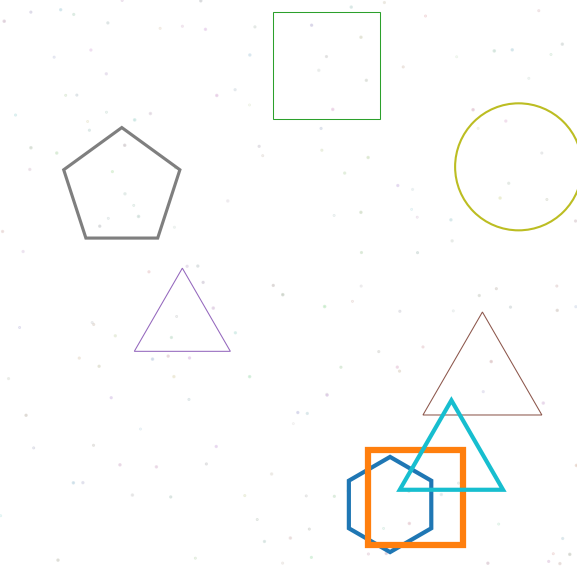[{"shape": "hexagon", "thickness": 2, "radius": 0.41, "center": [0.675, 0.126]}, {"shape": "square", "thickness": 3, "radius": 0.41, "center": [0.719, 0.138]}, {"shape": "square", "thickness": 0.5, "radius": 0.46, "center": [0.565, 0.885]}, {"shape": "triangle", "thickness": 0.5, "radius": 0.48, "center": [0.316, 0.439]}, {"shape": "triangle", "thickness": 0.5, "radius": 0.59, "center": [0.835, 0.34]}, {"shape": "pentagon", "thickness": 1.5, "radius": 0.53, "center": [0.211, 0.672]}, {"shape": "circle", "thickness": 1, "radius": 0.55, "center": [0.898, 0.71]}, {"shape": "triangle", "thickness": 2, "radius": 0.52, "center": [0.782, 0.203]}]